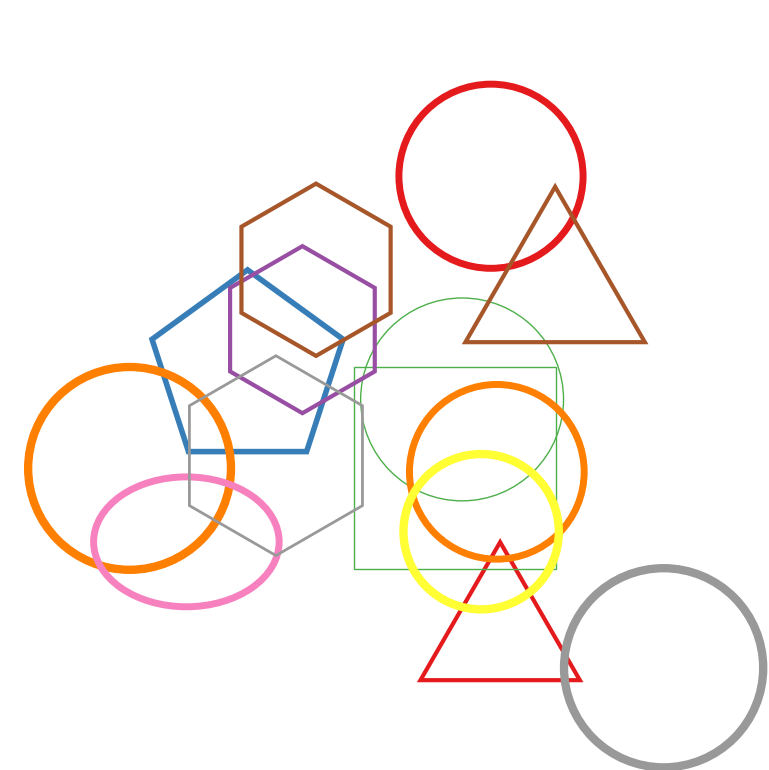[{"shape": "triangle", "thickness": 1.5, "radius": 0.6, "center": [0.65, 0.176]}, {"shape": "circle", "thickness": 2.5, "radius": 0.6, "center": [0.638, 0.771]}, {"shape": "pentagon", "thickness": 2, "radius": 0.65, "center": [0.321, 0.519]}, {"shape": "circle", "thickness": 0.5, "radius": 0.66, "center": [0.6, 0.481]}, {"shape": "square", "thickness": 0.5, "radius": 0.66, "center": [0.591, 0.393]}, {"shape": "hexagon", "thickness": 1.5, "radius": 0.54, "center": [0.393, 0.572]}, {"shape": "circle", "thickness": 2.5, "radius": 0.57, "center": [0.645, 0.387]}, {"shape": "circle", "thickness": 3, "radius": 0.66, "center": [0.168, 0.392]}, {"shape": "circle", "thickness": 3, "radius": 0.5, "center": [0.625, 0.309]}, {"shape": "triangle", "thickness": 1.5, "radius": 0.67, "center": [0.721, 0.623]}, {"shape": "hexagon", "thickness": 1.5, "radius": 0.56, "center": [0.41, 0.65]}, {"shape": "oval", "thickness": 2.5, "radius": 0.6, "center": [0.242, 0.296]}, {"shape": "circle", "thickness": 3, "radius": 0.65, "center": [0.862, 0.133]}, {"shape": "hexagon", "thickness": 1, "radius": 0.65, "center": [0.358, 0.408]}]